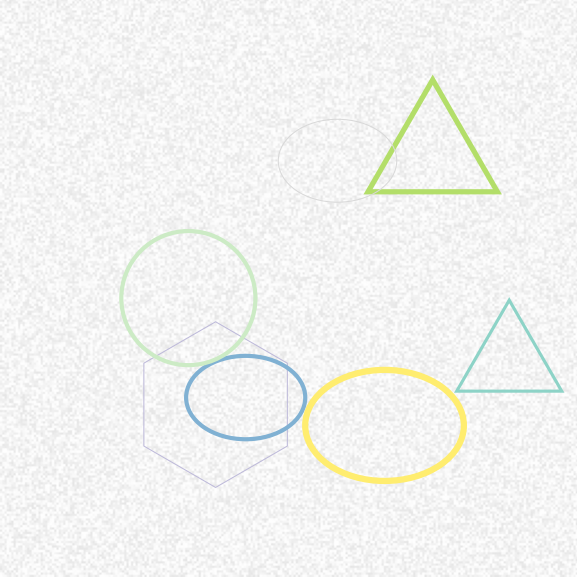[{"shape": "triangle", "thickness": 1.5, "radius": 0.53, "center": [0.882, 0.374]}, {"shape": "hexagon", "thickness": 0.5, "radius": 0.72, "center": [0.373, 0.298]}, {"shape": "oval", "thickness": 2, "radius": 0.52, "center": [0.425, 0.311]}, {"shape": "triangle", "thickness": 2.5, "radius": 0.65, "center": [0.749, 0.732]}, {"shape": "oval", "thickness": 0.5, "radius": 0.51, "center": [0.584, 0.721]}, {"shape": "circle", "thickness": 2, "radius": 0.58, "center": [0.326, 0.483]}, {"shape": "oval", "thickness": 3, "radius": 0.69, "center": [0.666, 0.262]}]